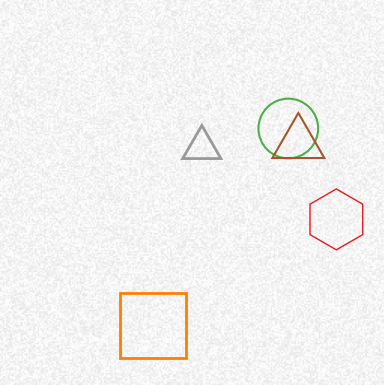[{"shape": "hexagon", "thickness": 1, "radius": 0.4, "center": [0.874, 0.43]}, {"shape": "circle", "thickness": 1.5, "radius": 0.39, "center": [0.749, 0.666]}, {"shape": "square", "thickness": 2, "radius": 0.43, "center": [0.398, 0.155]}, {"shape": "triangle", "thickness": 1.5, "radius": 0.39, "center": [0.775, 0.629]}, {"shape": "triangle", "thickness": 2, "radius": 0.29, "center": [0.524, 0.617]}]